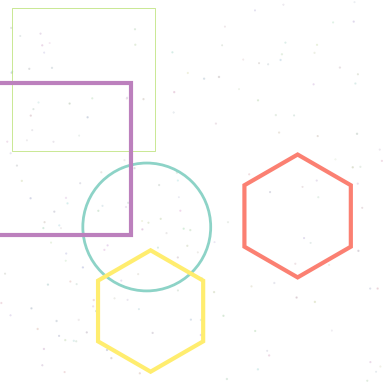[{"shape": "circle", "thickness": 2, "radius": 0.83, "center": [0.381, 0.41]}, {"shape": "hexagon", "thickness": 3, "radius": 0.8, "center": [0.773, 0.439]}, {"shape": "square", "thickness": 0.5, "radius": 0.93, "center": [0.217, 0.794]}, {"shape": "square", "thickness": 3, "radius": 0.99, "center": [0.143, 0.588]}, {"shape": "hexagon", "thickness": 3, "radius": 0.79, "center": [0.391, 0.192]}]